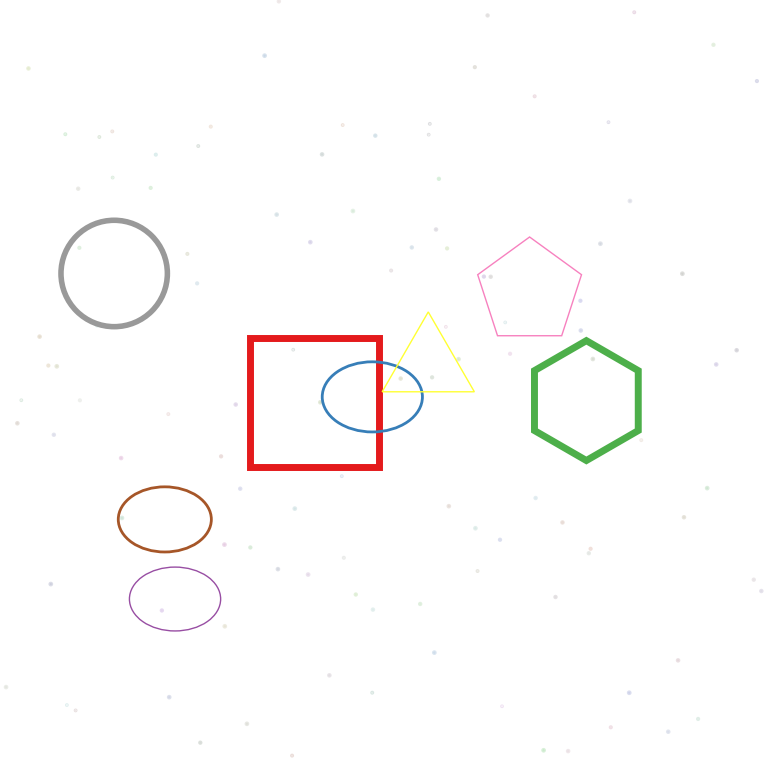[{"shape": "square", "thickness": 2.5, "radius": 0.42, "center": [0.408, 0.477]}, {"shape": "oval", "thickness": 1, "radius": 0.33, "center": [0.484, 0.485]}, {"shape": "hexagon", "thickness": 2.5, "radius": 0.39, "center": [0.762, 0.48]}, {"shape": "oval", "thickness": 0.5, "radius": 0.3, "center": [0.227, 0.222]}, {"shape": "triangle", "thickness": 0.5, "radius": 0.35, "center": [0.556, 0.526]}, {"shape": "oval", "thickness": 1, "radius": 0.3, "center": [0.214, 0.325]}, {"shape": "pentagon", "thickness": 0.5, "radius": 0.35, "center": [0.688, 0.621]}, {"shape": "circle", "thickness": 2, "radius": 0.35, "center": [0.148, 0.645]}]